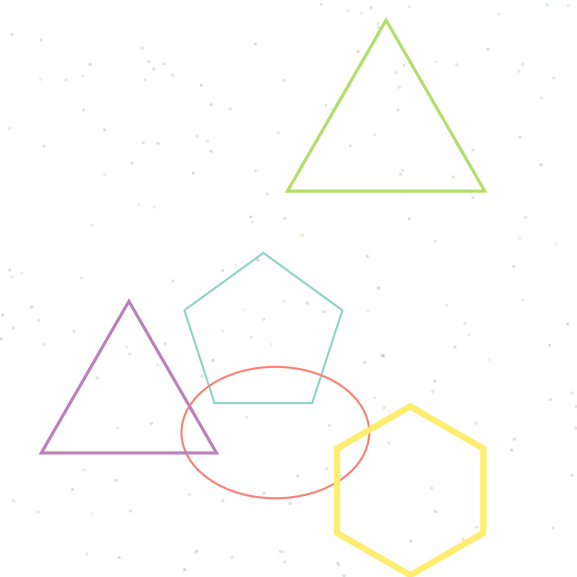[{"shape": "pentagon", "thickness": 1, "radius": 0.72, "center": [0.456, 0.417]}, {"shape": "oval", "thickness": 1, "radius": 0.81, "center": [0.477, 0.25]}, {"shape": "triangle", "thickness": 1.5, "radius": 0.99, "center": [0.669, 0.767]}, {"shape": "triangle", "thickness": 1.5, "radius": 0.88, "center": [0.223, 0.302]}, {"shape": "hexagon", "thickness": 3, "radius": 0.73, "center": [0.71, 0.149]}]